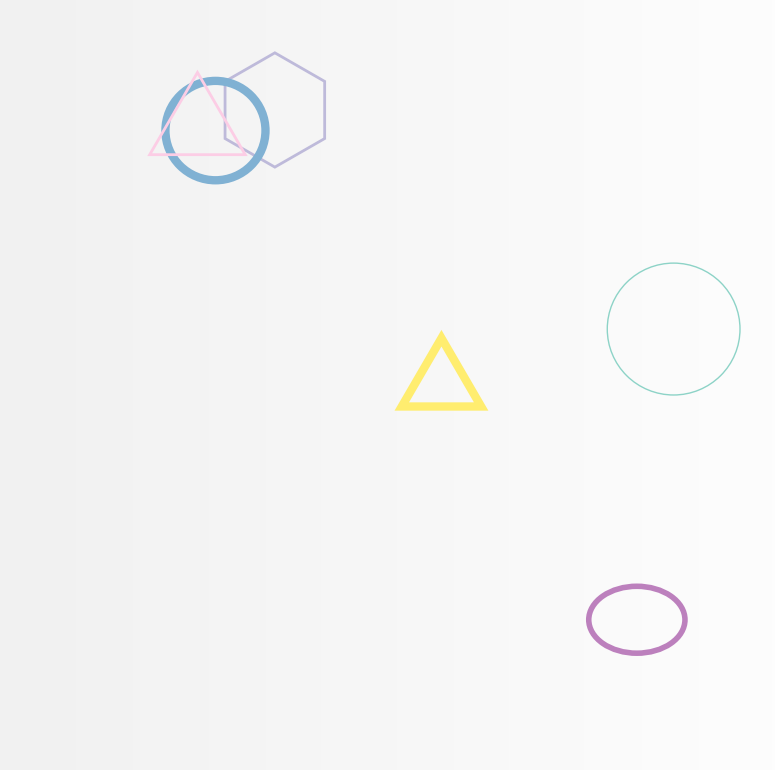[{"shape": "circle", "thickness": 0.5, "radius": 0.43, "center": [0.869, 0.573]}, {"shape": "hexagon", "thickness": 1, "radius": 0.37, "center": [0.355, 0.857]}, {"shape": "circle", "thickness": 3, "radius": 0.32, "center": [0.278, 0.83]}, {"shape": "triangle", "thickness": 1, "radius": 0.36, "center": [0.255, 0.835]}, {"shape": "oval", "thickness": 2, "radius": 0.31, "center": [0.822, 0.195]}, {"shape": "triangle", "thickness": 3, "radius": 0.3, "center": [0.57, 0.502]}]